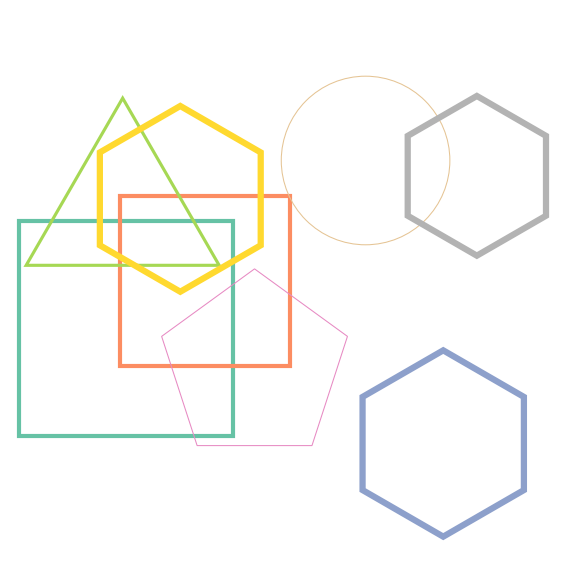[{"shape": "square", "thickness": 2, "radius": 0.93, "center": [0.218, 0.43]}, {"shape": "square", "thickness": 2, "radius": 0.74, "center": [0.355, 0.513]}, {"shape": "hexagon", "thickness": 3, "radius": 0.81, "center": [0.767, 0.231]}, {"shape": "pentagon", "thickness": 0.5, "radius": 0.85, "center": [0.441, 0.364]}, {"shape": "triangle", "thickness": 1.5, "radius": 0.96, "center": [0.212, 0.636]}, {"shape": "hexagon", "thickness": 3, "radius": 0.8, "center": [0.312, 0.655]}, {"shape": "circle", "thickness": 0.5, "radius": 0.73, "center": [0.633, 0.721]}, {"shape": "hexagon", "thickness": 3, "radius": 0.69, "center": [0.826, 0.695]}]